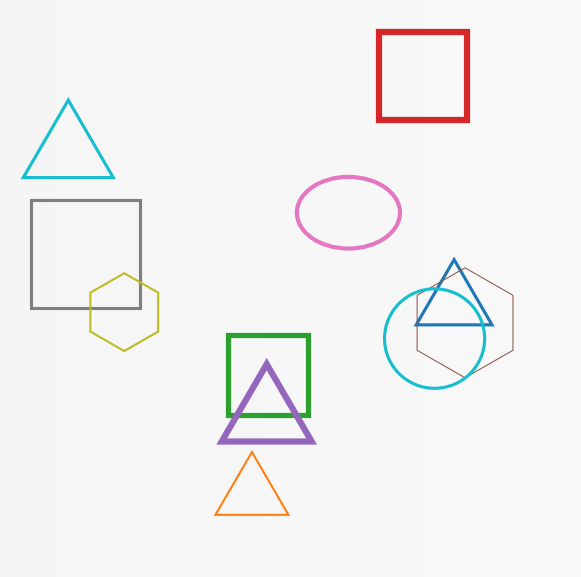[{"shape": "triangle", "thickness": 1.5, "radius": 0.38, "center": [0.781, 0.474]}, {"shape": "triangle", "thickness": 1, "radius": 0.36, "center": [0.433, 0.144]}, {"shape": "square", "thickness": 2.5, "radius": 0.34, "center": [0.462, 0.35]}, {"shape": "square", "thickness": 3, "radius": 0.38, "center": [0.727, 0.867]}, {"shape": "triangle", "thickness": 3, "radius": 0.45, "center": [0.459, 0.279]}, {"shape": "hexagon", "thickness": 0.5, "radius": 0.48, "center": [0.8, 0.44]}, {"shape": "oval", "thickness": 2, "radius": 0.44, "center": [0.599, 0.631]}, {"shape": "square", "thickness": 1.5, "radius": 0.47, "center": [0.147, 0.559]}, {"shape": "hexagon", "thickness": 1, "radius": 0.34, "center": [0.214, 0.459]}, {"shape": "circle", "thickness": 1.5, "radius": 0.43, "center": [0.748, 0.413]}, {"shape": "triangle", "thickness": 1.5, "radius": 0.45, "center": [0.117, 0.736]}]